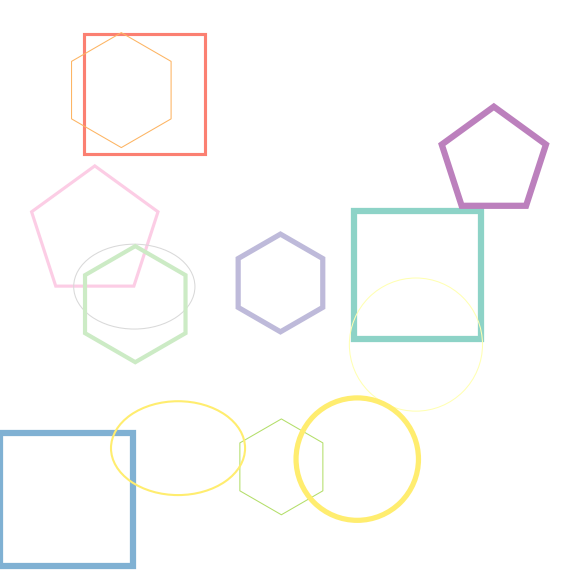[{"shape": "square", "thickness": 3, "radius": 0.55, "center": [0.723, 0.523]}, {"shape": "circle", "thickness": 0.5, "radius": 0.58, "center": [0.72, 0.402]}, {"shape": "hexagon", "thickness": 2.5, "radius": 0.42, "center": [0.486, 0.509]}, {"shape": "square", "thickness": 1.5, "radius": 0.52, "center": [0.25, 0.837]}, {"shape": "square", "thickness": 3, "radius": 0.58, "center": [0.114, 0.134]}, {"shape": "hexagon", "thickness": 0.5, "radius": 0.5, "center": [0.21, 0.843]}, {"shape": "hexagon", "thickness": 0.5, "radius": 0.41, "center": [0.487, 0.191]}, {"shape": "pentagon", "thickness": 1.5, "radius": 0.58, "center": [0.164, 0.597]}, {"shape": "oval", "thickness": 0.5, "radius": 0.52, "center": [0.233, 0.503]}, {"shape": "pentagon", "thickness": 3, "radius": 0.47, "center": [0.855, 0.72]}, {"shape": "hexagon", "thickness": 2, "radius": 0.5, "center": [0.234, 0.472]}, {"shape": "circle", "thickness": 2.5, "radius": 0.53, "center": [0.619, 0.204]}, {"shape": "oval", "thickness": 1, "radius": 0.58, "center": [0.308, 0.223]}]